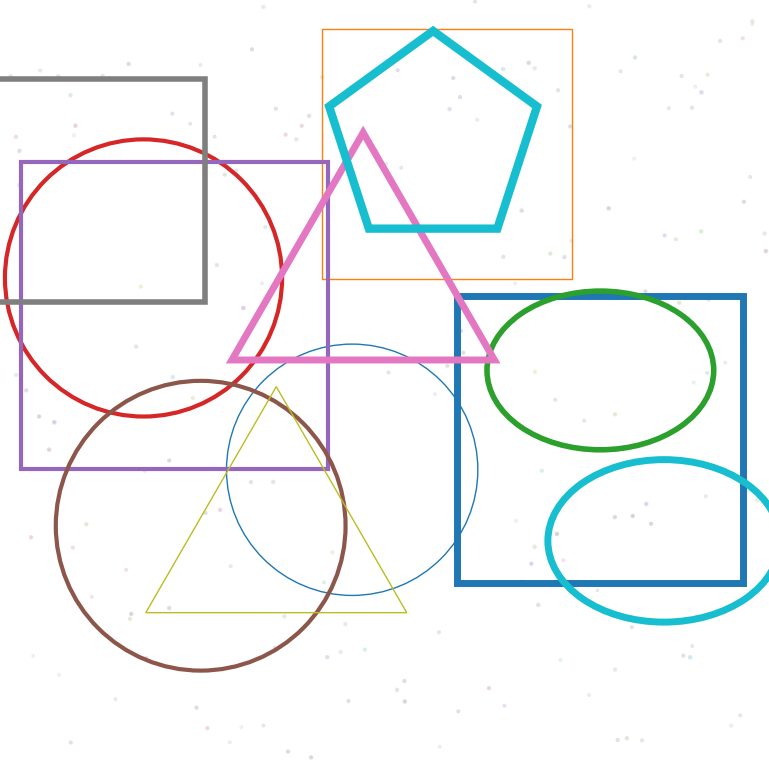[{"shape": "square", "thickness": 2.5, "radius": 0.93, "center": [0.779, 0.429]}, {"shape": "circle", "thickness": 0.5, "radius": 0.82, "center": [0.457, 0.39]}, {"shape": "square", "thickness": 0.5, "radius": 0.81, "center": [0.581, 0.8]}, {"shape": "oval", "thickness": 2, "radius": 0.74, "center": [0.78, 0.519]}, {"shape": "circle", "thickness": 1.5, "radius": 0.9, "center": [0.186, 0.639]}, {"shape": "square", "thickness": 1.5, "radius": 1.0, "center": [0.227, 0.59]}, {"shape": "circle", "thickness": 1.5, "radius": 0.94, "center": [0.261, 0.317]}, {"shape": "triangle", "thickness": 2.5, "radius": 0.98, "center": [0.472, 0.631]}, {"shape": "square", "thickness": 2, "radius": 0.73, "center": [0.121, 0.752]}, {"shape": "triangle", "thickness": 0.5, "radius": 0.98, "center": [0.359, 0.302]}, {"shape": "pentagon", "thickness": 3, "radius": 0.71, "center": [0.562, 0.818]}, {"shape": "oval", "thickness": 2.5, "radius": 0.75, "center": [0.862, 0.298]}]